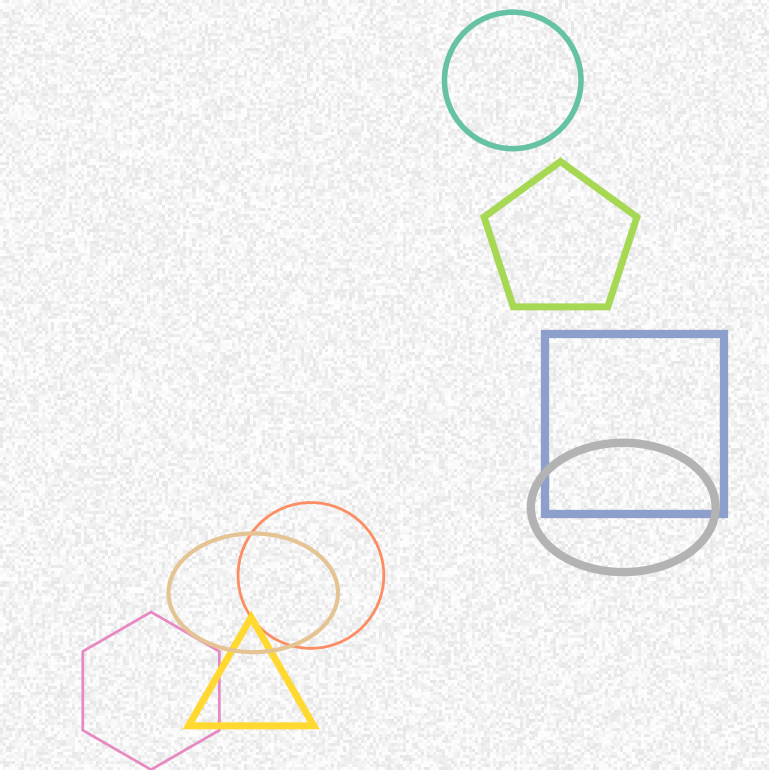[{"shape": "circle", "thickness": 2, "radius": 0.44, "center": [0.666, 0.896]}, {"shape": "circle", "thickness": 1, "radius": 0.47, "center": [0.404, 0.253]}, {"shape": "square", "thickness": 3, "radius": 0.58, "center": [0.824, 0.449]}, {"shape": "hexagon", "thickness": 1, "radius": 0.51, "center": [0.196, 0.103]}, {"shape": "pentagon", "thickness": 2.5, "radius": 0.52, "center": [0.728, 0.686]}, {"shape": "triangle", "thickness": 2.5, "radius": 0.47, "center": [0.326, 0.104]}, {"shape": "oval", "thickness": 1.5, "radius": 0.55, "center": [0.329, 0.23]}, {"shape": "oval", "thickness": 3, "radius": 0.6, "center": [0.809, 0.341]}]